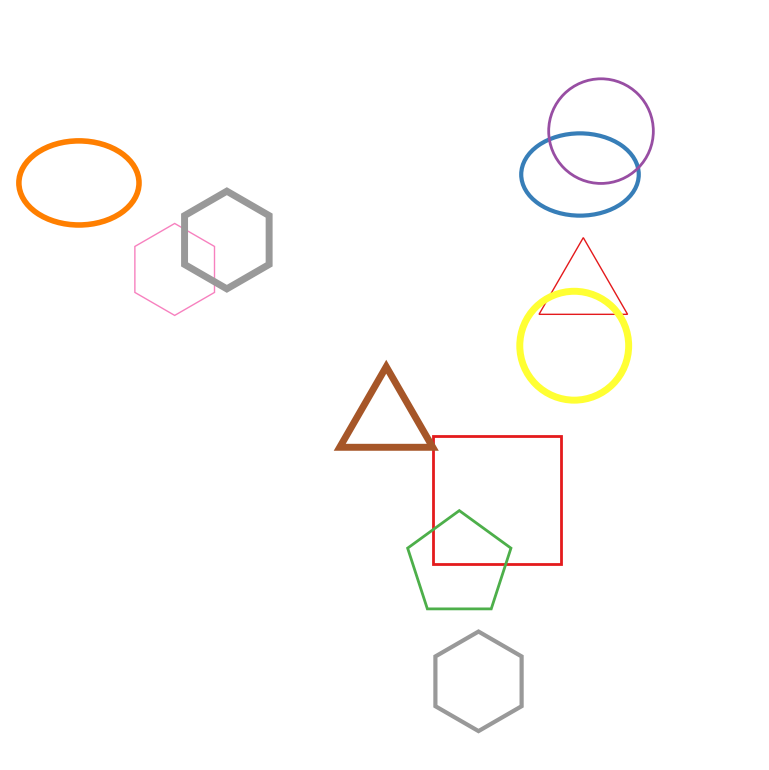[{"shape": "square", "thickness": 1, "radius": 0.42, "center": [0.645, 0.35]}, {"shape": "triangle", "thickness": 0.5, "radius": 0.33, "center": [0.758, 0.625]}, {"shape": "oval", "thickness": 1.5, "radius": 0.38, "center": [0.753, 0.773]}, {"shape": "pentagon", "thickness": 1, "radius": 0.35, "center": [0.596, 0.266]}, {"shape": "circle", "thickness": 1, "radius": 0.34, "center": [0.781, 0.83]}, {"shape": "oval", "thickness": 2, "radius": 0.39, "center": [0.103, 0.762]}, {"shape": "circle", "thickness": 2.5, "radius": 0.35, "center": [0.746, 0.551]}, {"shape": "triangle", "thickness": 2.5, "radius": 0.35, "center": [0.502, 0.454]}, {"shape": "hexagon", "thickness": 0.5, "radius": 0.3, "center": [0.227, 0.65]}, {"shape": "hexagon", "thickness": 2.5, "radius": 0.32, "center": [0.295, 0.688]}, {"shape": "hexagon", "thickness": 1.5, "radius": 0.32, "center": [0.621, 0.115]}]